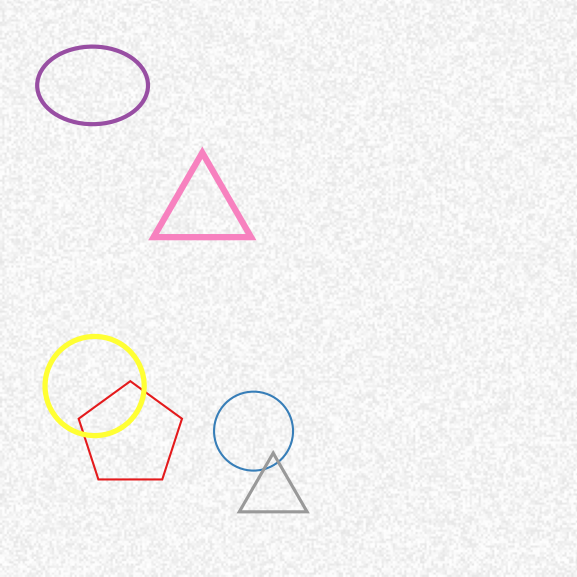[{"shape": "pentagon", "thickness": 1, "radius": 0.47, "center": [0.226, 0.245]}, {"shape": "circle", "thickness": 1, "radius": 0.34, "center": [0.439, 0.253]}, {"shape": "oval", "thickness": 2, "radius": 0.48, "center": [0.16, 0.851]}, {"shape": "circle", "thickness": 2.5, "radius": 0.43, "center": [0.164, 0.331]}, {"shape": "triangle", "thickness": 3, "radius": 0.49, "center": [0.35, 0.637]}, {"shape": "triangle", "thickness": 1.5, "radius": 0.34, "center": [0.473, 0.147]}]